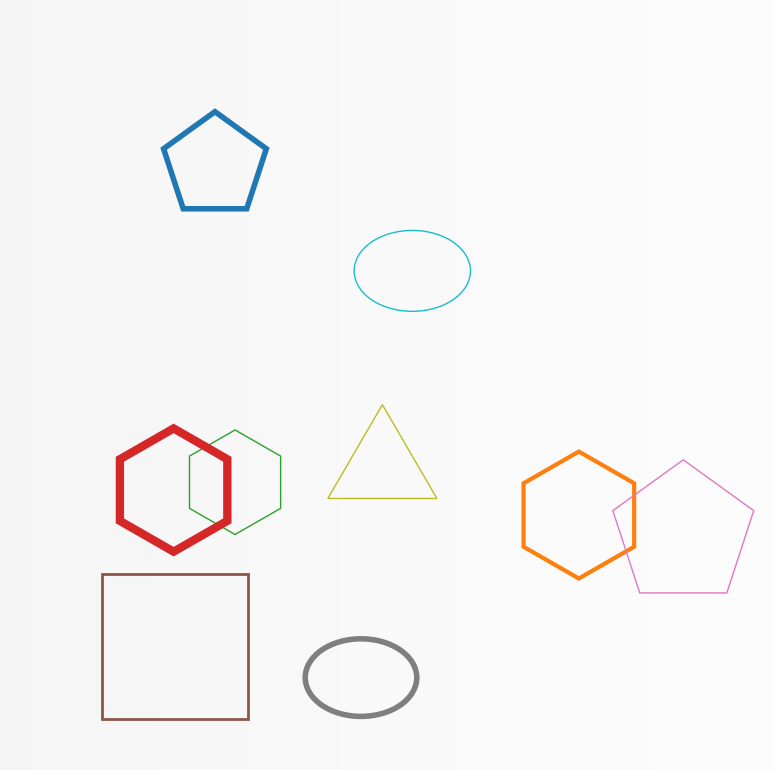[{"shape": "pentagon", "thickness": 2, "radius": 0.35, "center": [0.277, 0.785]}, {"shape": "hexagon", "thickness": 1.5, "radius": 0.41, "center": [0.747, 0.331]}, {"shape": "hexagon", "thickness": 0.5, "radius": 0.34, "center": [0.303, 0.374]}, {"shape": "hexagon", "thickness": 3, "radius": 0.4, "center": [0.224, 0.364]}, {"shape": "square", "thickness": 1, "radius": 0.47, "center": [0.226, 0.16]}, {"shape": "pentagon", "thickness": 0.5, "radius": 0.48, "center": [0.882, 0.307]}, {"shape": "oval", "thickness": 2, "radius": 0.36, "center": [0.466, 0.12]}, {"shape": "triangle", "thickness": 0.5, "radius": 0.41, "center": [0.493, 0.393]}, {"shape": "oval", "thickness": 0.5, "radius": 0.38, "center": [0.532, 0.648]}]